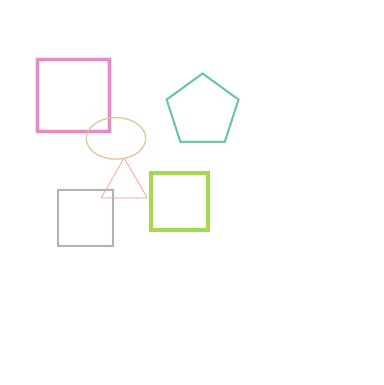[{"shape": "pentagon", "thickness": 1.5, "radius": 0.49, "center": [0.526, 0.711]}, {"shape": "triangle", "thickness": 0.5, "radius": 0.35, "center": [0.322, 0.521]}, {"shape": "square", "thickness": 2.5, "radius": 0.46, "center": [0.19, 0.753]}, {"shape": "square", "thickness": 3, "radius": 0.37, "center": [0.466, 0.477]}, {"shape": "oval", "thickness": 1, "radius": 0.39, "center": [0.301, 0.641]}, {"shape": "square", "thickness": 1.5, "radius": 0.36, "center": [0.222, 0.434]}]